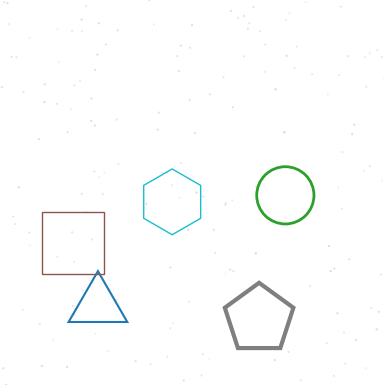[{"shape": "triangle", "thickness": 1.5, "radius": 0.44, "center": [0.254, 0.208]}, {"shape": "circle", "thickness": 2, "radius": 0.37, "center": [0.741, 0.493]}, {"shape": "square", "thickness": 1, "radius": 0.4, "center": [0.189, 0.369]}, {"shape": "pentagon", "thickness": 3, "radius": 0.47, "center": [0.673, 0.172]}, {"shape": "hexagon", "thickness": 1, "radius": 0.43, "center": [0.447, 0.476]}]